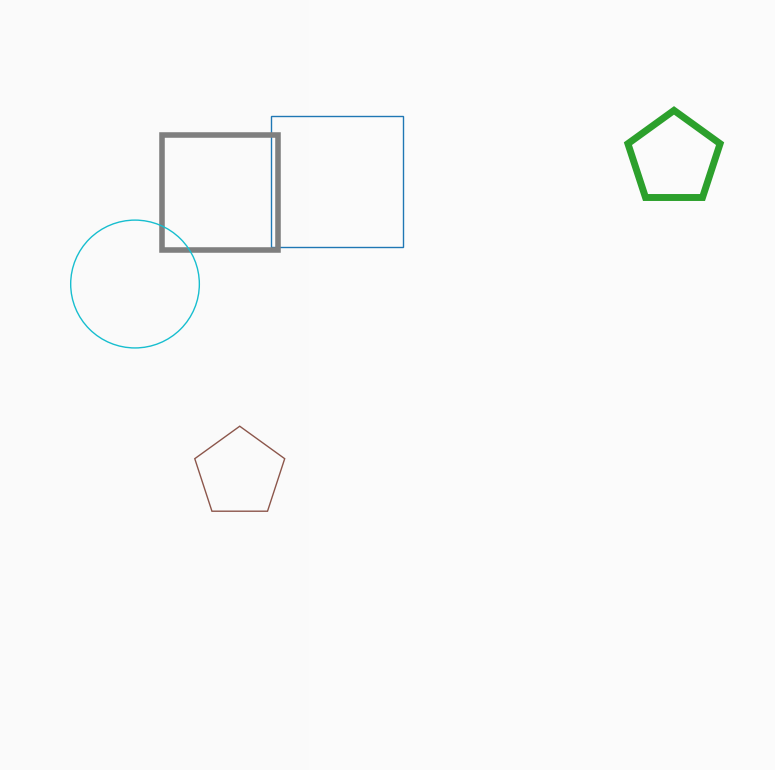[{"shape": "square", "thickness": 0.5, "radius": 0.43, "center": [0.435, 0.764]}, {"shape": "pentagon", "thickness": 2.5, "radius": 0.31, "center": [0.87, 0.794]}, {"shape": "pentagon", "thickness": 0.5, "radius": 0.31, "center": [0.309, 0.385]}, {"shape": "square", "thickness": 2, "radius": 0.37, "center": [0.284, 0.75]}, {"shape": "circle", "thickness": 0.5, "radius": 0.42, "center": [0.174, 0.631]}]